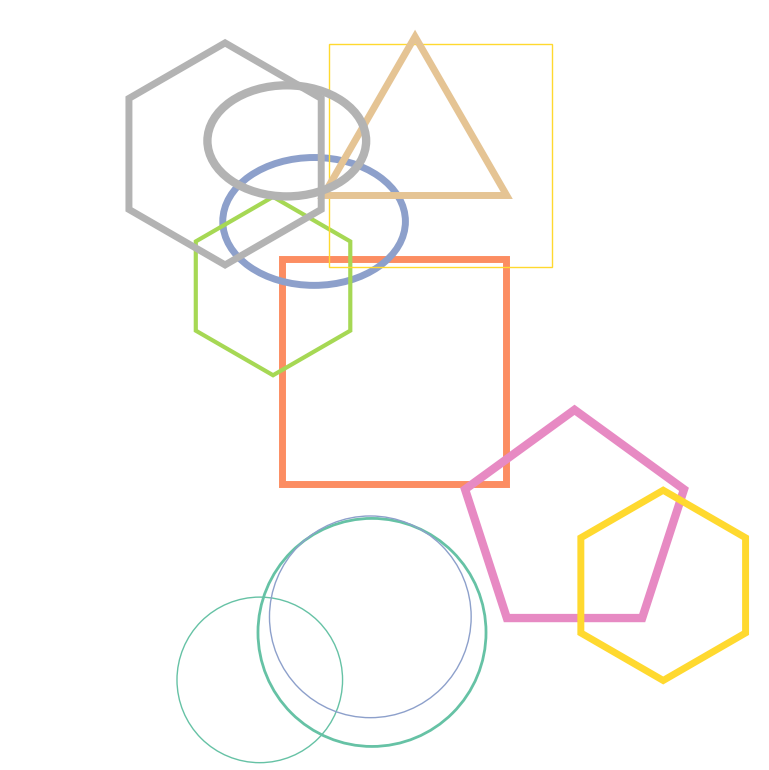[{"shape": "circle", "thickness": 0.5, "radius": 0.54, "center": [0.337, 0.117]}, {"shape": "circle", "thickness": 1, "radius": 0.74, "center": [0.483, 0.179]}, {"shape": "square", "thickness": 2.5, "radius": 0.73, "center": [0.511, 0.518]}, {"shape": "oval", "thickness": 2.5, "radius": 0.59, "center": [0.408, 0.712]}, {"shape": "circle", "thickness": 0.5, "radius": 0.65, "center": [0.481, 0.199]}, {"shape": "pentagon", "thickness": 3, "radius": 0.75, "center": [0.746, 0.318]}, {"shape": "hexagon", "thickness": 1.5, "radius": 0.58, "center": [0.355, 0.629]}, {"shape": "square", "thickness": 0.5, "radius": 0.72, "center": [0.572, 0.798]}, {"shape": "hexagon", "thickness": 2.5, "radius": 0.62, "center": [0.861, 0.24]}, {"shape": "triangle", "thickness": 2.5, "radius": 0.69, "center": [0.539, 0.815]}, {"shape": "hexagon", "thickness": 2.5, "radius": 0.72, "center": [0.292, 0.8]}, {"shape": "oval", "thickness": 3, "radius": 0.52, "center": [0.372, 0.817]}]